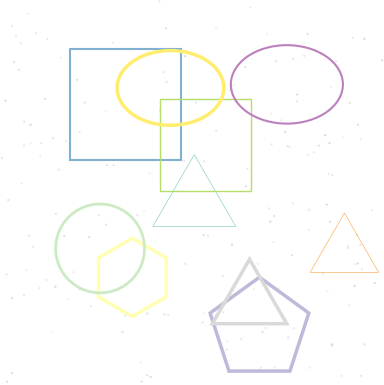[{"shape": "triangle", "thickness": 0.5, "radius": 0.62, "center": [0.505, 0.474]}, {"shape": "hexagon", "thickness": 2.5, "radius": 0.51, "center": [0.344, 0.28]}, {"shape": "pentagon", "thickness": 2.5, "radius": 0.67, "center": [0.674, 0.145]}, {"shape": "square", "thickness": 1.5, "radius": 0.72, "center": [0.325, 0.728]}, {"shape": "triangle", "thickness": 0.5, "radius": 0.51, "center": [0.895, 0.344]}, {"shape": "square", "thickness": 1, "radius": 0.59, "center": [0.533, 0.624]}, {"shape": "triangle", "thickness": 2.5, "radius": 0.56, "center": [0.648, 0.215]}, {"shape": "oval", "thickness": 1.5, "radius": 0.73, "center": [0.745, 0.781]}, {"shape": "circle", "thickness": 2, "radius": 0.58, "center": [0.26, 0.355]}, {"shape": "oval", "thickness": 2.5, "radius": 0.69, "center": [0.443, 0.772]}]